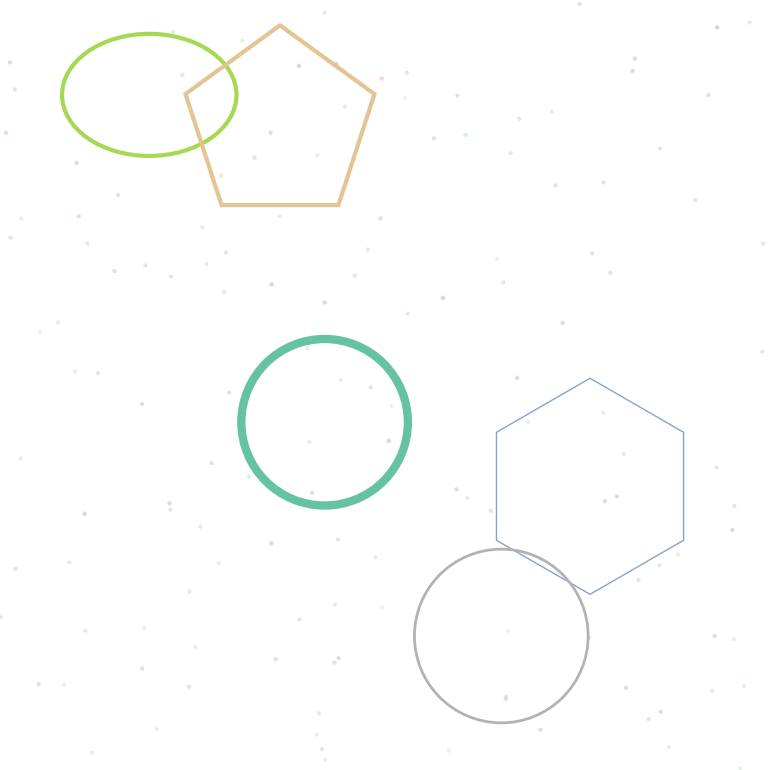[{"shape": "circle", "thickness": 3, "radius": 0.54, "center": [0.422, 0.452]}, {"shape": "hexagon", "thickness": 0.5, "radius": 0.7, "center": [0.766, 0.368]}, {"shape": "oval", "thickness": 1.5, "radius": 0.57, "center": [0.194, 0.877]}, {"shape": "pentagon", "thickness": 1.5, "radius": 0.65, "center": [0.364, 0.838]}, {"shape": "circle", "thickness": 1, "radius": 0.56, "center": [0.651, 0.174]}]